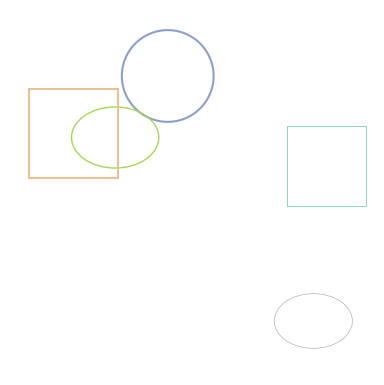[{"shape": "square", "thickness": 0.5, "radius": 0.52, "center": [0.847, 0.568]}, {"shape": "circle", "thickness": 1.5, "radius": 0.6, "center": [0.436, 0.803]}, {"shape": "oval", "thickness": 1, "radius": 0.57, "center": [0.299, 0.643]}, {"shape": "square", "thickness": 1.5, "radius": 0.58, "center": [0.191, 0.653]}, {"shape": "oval", "thickness": 0.5, "radius": 0.51, "center": [0.814, 0.166]}]